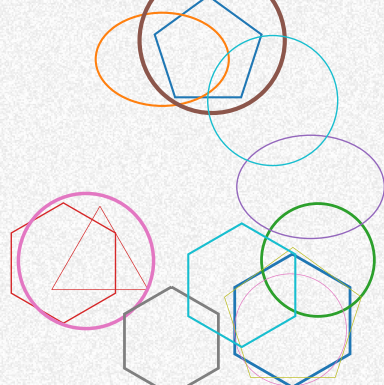[{"shape": "hexagon", "thickness": 2, "radius": 0.86, "center": [0.759, 0.167]}, {"shape": "pentagon", "thickness": 1.5, "radius": 0.73, "center": [0.541, 0.865]}, {"shape": "oval", "thickness": 1.5, "radius": 0.86, "center": [0.421, 0.846]}, {"shape": "circle", "thickness": 2, "radius": 0.73, "center": [0.826, 0.325]}, {"shape": "triangle", "thickness": 0.5, "radius": 0.72, "center": [0.26, 0.32]}, {"shape": "hexagon", "thickness": 1, "radius": 0.78, "center": [0.165, 0.317]}, {"shape": "oval", "thickness": 1, "radius": 0.96, "center": [0.807, 0.515]}, {"shape": "circle", "thickness": 3, "radius": 0.94, "center": [0.551, 0.895]}, {"shape": "circle", "thickness": 0.5, "radius": 0.73, "center": [0.754, 0.143]}, {"shape": "circle", "thickness": 2.5, "radius": 0.88, "center": [0.223, 0.322]}, {"shape": "hexagon", "thickness": 2, "radius": 0.7, "center": [0.445, 0.114]}, {"shape": "pentagon", "thickness": 0.5, "radius": 0.93, "center": [0.761, 0.171]}, {"shape": "hexagon", "thickness": 1.5, "radius": 0.8, "center": [0.628, 0.259]}, {"shape": "circle", "thickness": 1, "radius": 0.84, "center": [0.708, 0.739]}]